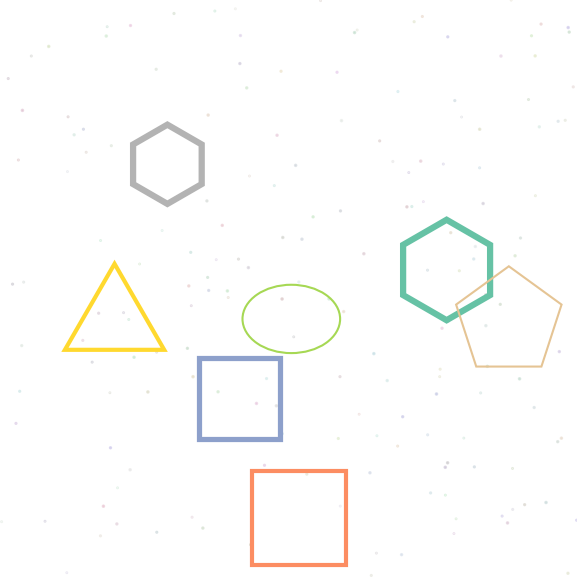[{"shape": "hexagon", "thickness": 3, "radius": 0.43, "center": [0.773, 0.532]}, {"shape": "square", "thickness": 2, "radius": 0.41, "center": [0.518, 0.102]}, {"shape": "square", "thickness": 2.5, "radius": 0.35, "center": [0.414, 0.31]}, {"shape": "oval", "thickness": 1, "radius": 0.42, "center": [0.504, 0.447]}, {"shape": "triangle", "thickness": 2, "radius": 0.5, "center": [0.198, 0.443]}, {"shape": "pentagon", "thickness": 1, "radius": 0.48, "center": [0.881, 0.442]}, {"shape": "hexagon", "thickness": 3, "radius": 0.34, "center": [0.29, 0.715]}]